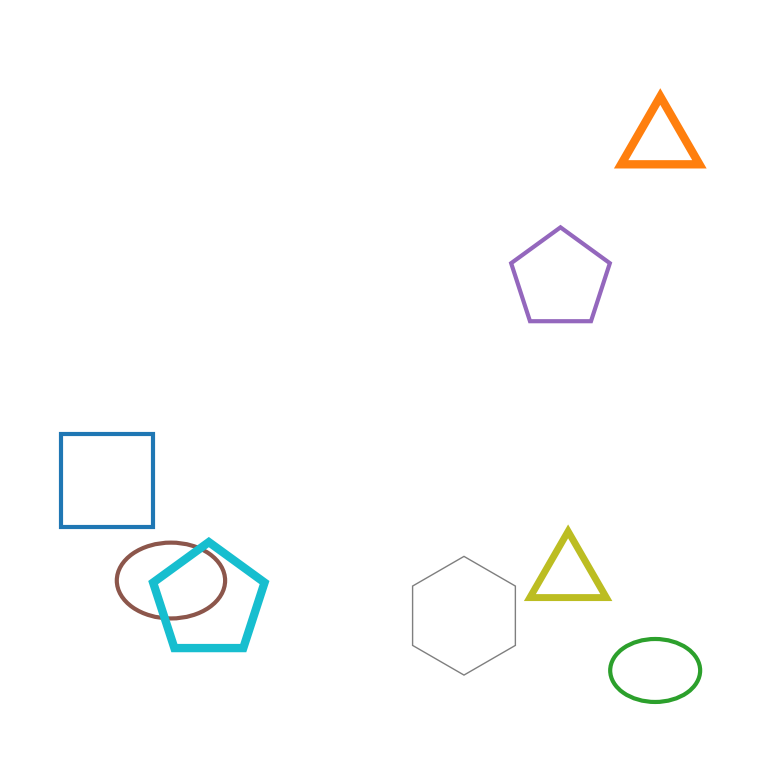[{"shape": "square", "thickness": 1.5, "radius": 0.3, "center": [0.139, 0.376]}, {"shape": "triangle", "thickness": 3, "radius": 0.29, "center": [0.858, 0.816]}, {"shape": "oval", "thickness": 1.5, "radius": 0.29, "center": [0.851, 0.129]}, {"shape": "pentagon", "thickness": 1.5, "radius": 0.34, "center": [0.728, 0.637]}, {"shape": "oval", "thickness": 1.5, "radius": 0.35, "center": [0.222, 0.246]}, {"shape": "hexagon", "thickness": 0.5, "radius": 0.39, "center": [0.603, 0.2]}, {"shape": "triangle", "thickness": 2.5, "radius": 0.29, "center": [0.738, 0.253]}, {"shape": "pentagon", "thickness": 3, "radius": 0.38, "center": [0.271, 0.22]}]